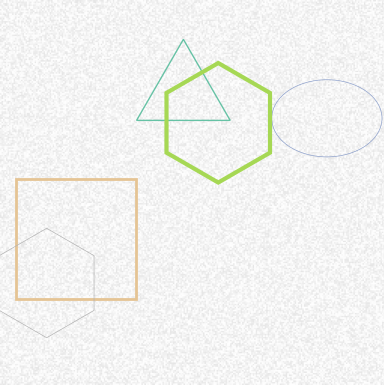[{"shape": "triangle", "thickness": 1, "radius": 0.7, "center": [0.476, 0.757]}, {"shape": "oval", "thickness": 0.5, "radius": 0.72, "center": [0.849, 0.693]}, {"shape": "hexagon", "thickness": 3, "radius": 0.78, "center": [0.567, 0.681]}, {"shape": "square", "thickness": 2, "radius": 0.78, "center": [0.197, 0.38]}, {"shape": "hexagon", "thickness": 0.5, "radius": 0.71, "center": [0.121, 0.265]}]